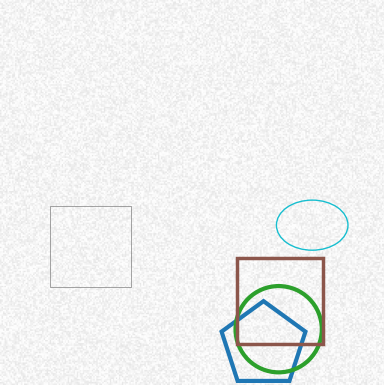[{"shape": "pentagon", "thickness": 3, "radius": 0.57, "center": [0.684, 0.103]}, {"shape": "circle", "thickness": 3, "radius": 0.56, "center": [0.724, 0.145]}, {"shape": "square", "thickness": 2.5, "radius": 0.56, "center": [0.727, 0.218]}, {"shape": "square", "thickness": 0.5, "radius": 0.52, "center": [0.235, 0.361]}, {"shape": "oval", "thickness": 1, "radius": 0.46, "center": [0.811, 0.415]}]